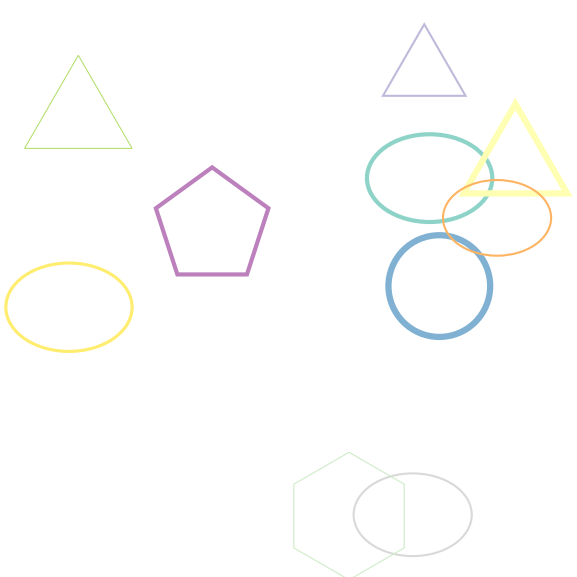[{"shape": "oval", "thickness": 2, "radius": 0.54, "center": [0.744, 0.691]}, {"shape": "triangle", "thickness": 3, "radius": 0.52, "center": [0.893, 0.716]}, {"shape": "triangle", "thickness": 1, "radius": 0.41, "center": [0.735, 0.875]}, {"shape": "circle", "thickness": 3, "radius": 0.44, "center": [0.761, 0.504]}, {"shape": "oval", "thickness": 1, "radius": 0.47, "center": [0.861, 0.622]}, {"shape": "triangle", "thickness": 0.5, "radius": 0.54, "center": [0.136, 0.796]}, {"shape": "oval", "thickness": 1, "radius": 0.51, "center": [0.715, 0.108]}, {"shape": "pentagon", "thickness": 2, "radius": 0.51, "center": [0.367, 0.607]}, {"shape": "hexagon", "thickness": 0.5, "radius": 0.55, "center": [0.604, 0.106]}, {"shape": "oval", "thickness": 1.5, "radius": 0.55, "center": [0.119, 0.467]}]